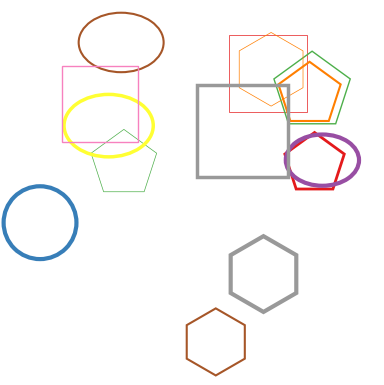[{"shape": "pentagon", "thickness": 2, "radius": 0.41, "center": [0.817, 0.575]}, {"shape": "square", "thickness": 0.5, "radius": 0.5, "center": [0.696, 0.81]}, {"shape": "circle", "thickness": 3, "radius": 0.47, "center": [0.104, 0.422]}, {"shape": "pentagon", "thickness": 1, "radius": 0.52, "center": [0.811, 0.763]}, {"shape": "pentagon", "thickness": 0.5, "radius": 0.45, "center": [0.322, 0.574]}, {"shape": "oval", "thickness": 3, "radius": 0.48, "center": [0.837, 0.584]}, {"shape": "pentagon", "thickness": 1.5, "radius": 0.42, "center": [0.804, 0.755]}, {"shape": "hexagon", "thickness": 0.5, "radius": 0.48, "center": [0.704, 0.82]}, {"shape": "oval", "thickness": 2.5, "radius": 0.58, "center": [0.282, 0.674]}, {"shape": "oval", "thickness": 1.5, "radius": 0.55, "center": [0.315, 0.89]}, {"shape": "hexagon", "thickness": 1.5, "radius": 0.44, "center": [0.56, 0.112]}, {"shape": "square", "thickness": 1, "radius": 0.5, "center": [0.26, 0.73]}, {"shape": "square", "thickness": 2.5, "radius": 0.59, "center": [0.63, 0.659]}, {"shape": "hexagon", "thickness": 3, "radius": 0.49, "center": [0.684, 0.288]}]